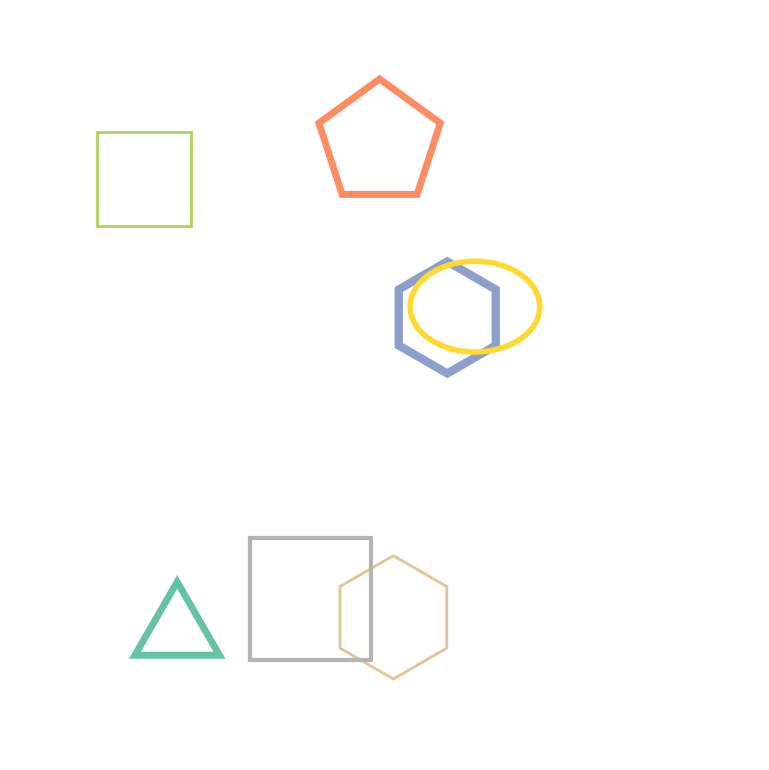[{"shape": "triangle", "thickness": 2.5, "radius": 0.32, "center": [0.23, 0.181]}, {"shape": "pentagon", "thickness": 2.5, "radius": 0.41, "center": [0.493, 0.815]}, {"shape": "hexagon", "thickness": 3, "radius": 0.36, "center": [0.581, 0.588]}, {"shape": "square", "thickness": 1, "radius": 0.31, "center": [0.187, 0.768]}, {"shape": "oval", "thickness": 2, "radius": 0.42, "center": [0.617, 0.602]}, {"shape": "hexagon", "thickness": 1, "radius": 0.4, "center": [0.511, 0.198]}, {"shape": "square", "thickness": 1.5, "radius": 0.39, "center": [0.403, 0.222]}]